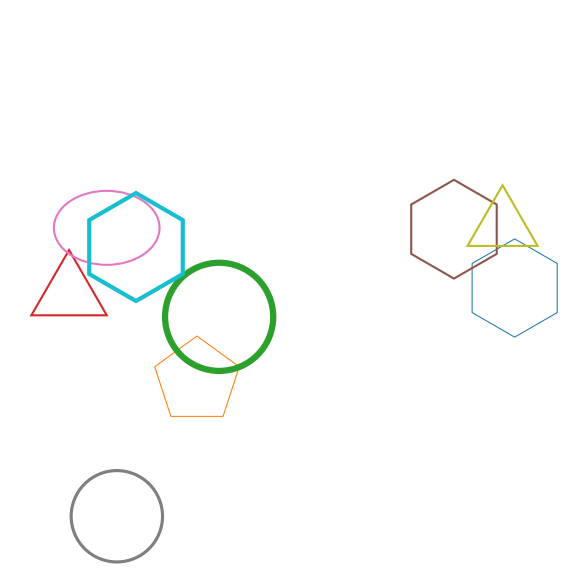[{"shape": "hexagon", "thickness": 0.5, "radius": 0.43, "center": [0.891, 0.5]}, {"shape": "pentagon", "thickness": 0.5, "radius": 0.38, "center": [0.341, 0.34]}, {"shape": "circle", "thickness": 3, "radius": 0.47, "center": [0.379, 0.451]}, {"shape": "triangle", "thickness": 1, "radius": 0.38, "center": [0.12, 0.491]}, {"shape": "hexagon", "thickness": 1, "radius": 0.43, "center": [0.786, 0.602]}, {"shape": "oval", "thickness": 1, "radius": 0.46, "center": [0.185, 0.605]}, {"shape": "circle", "thickness": 1.5, "radius": 0.4, "center": [0.202, 0.105]}, {"shape": "triangle", "thickness": 1, "radius": 0.35, "center": [0.87, 0.608]}, {"shape": "hexagon", "thickness": 2, "radius": 0.47, "center": [0.235, 0.571]}]